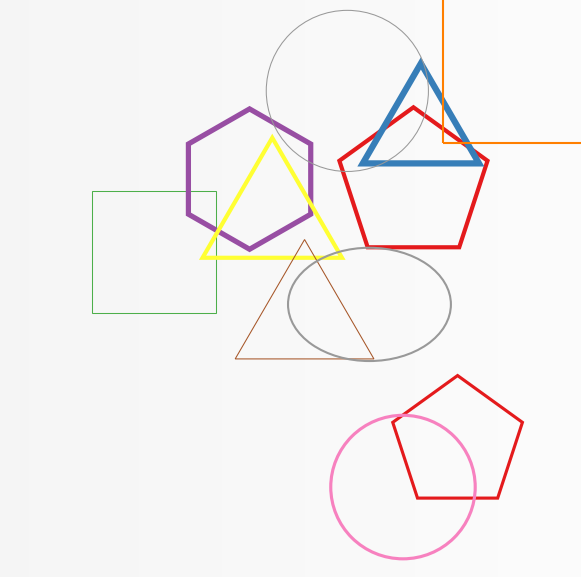[{"shape": "pentagon", "thickness": 2, "radius": 0.67, "center": [0.711, 0.679]}, {"shape": "pentagon", "thickness": 1.5, "radius": 0.59, "center": [0.787, 0.232]}, {"shape": "triangle", "thickness": 3, "radius": 0.58, "center": [0.724, 0.774]}, {"shape": "square", "thickness": 0.5, "radius": 0.53, "center": [0.265, 0.563]}, {"shape": "hexagon", "thickness": 2.5, "radius": 0.61, "center": [0.429, 0.689]}, {"shape": "square", "thickness": 1, "radius": 0.67, "center": [0.896, 0.886]}, {"shape": "triangle", "thickness": 2, "radius": 0.69, "center": [0.468, 0.622]}, {"shape": "triangle", "thickness": 0.5, "radius": 0.69, "center": [0.524, 0.447]}, {"shape": "circle", "thickness": 1.5, "radius": 0.62, "center": [0.693, 0.156]}, {"shape": "circle", "thickness": 0.5, "radius": 0.7, "center": [0.598, 0.842]}, {"shape": "oval", "thickness": 1, "radius": 0.7, "center": [0.636, 0.472]}]